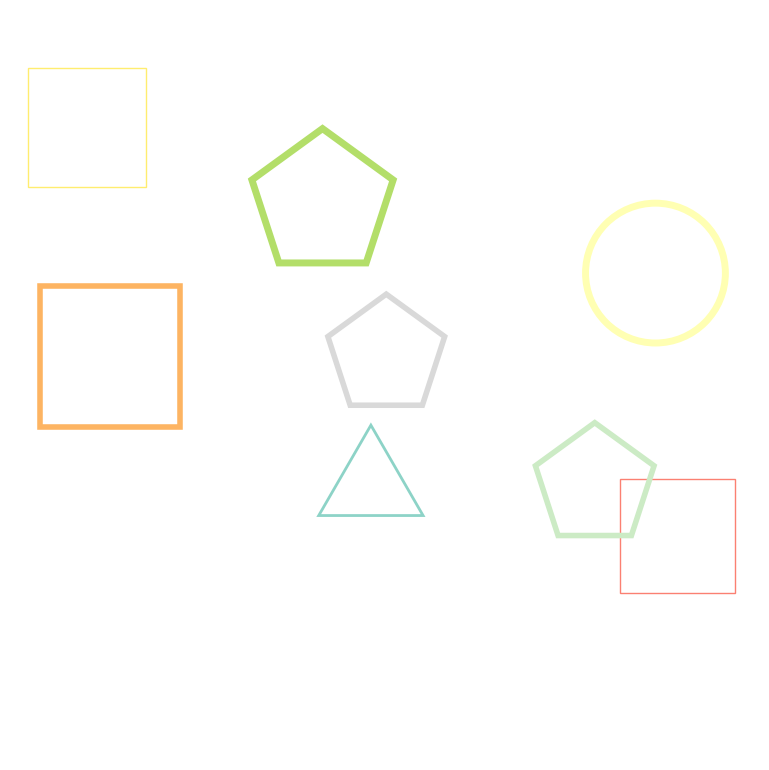[{"shape": "triangle", "thickness": 1, "radius": 0.39, "center": [0.482, 0.37]}, {"shape": "circle", "thickness": 2.5, "radius": 0.45, "center": [0.851, 0.645]}, {"shape": "square", "thickness": 0.5, "radius": 0.37, "center": [0.88, 0.304]}, {"shape": "square", "thickness": 2, "radius": 0.46, "center": [0.143, 0.537]}, {"shape": "pentagon", "thickness": 2.5, "radius": 0.48, "center": [0.419, 0.737]}, {"shape": "pentagon", "thickness": 2, "radius": 0.4, "center": [0.502, 0.538]}, {"shape": "pentagon", "thickness": 2, "radius": 0.41, "center": [0.772, 0.37]}, {"shape": "square", "thickness": 0.5, "radius": 0.39, "center": [0.113, 0.835]}]